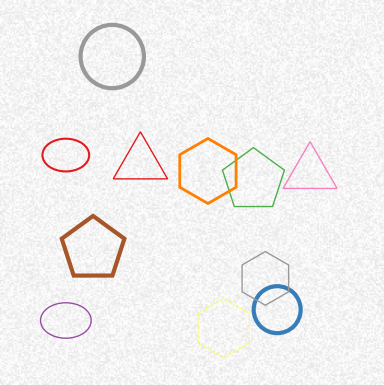[{"shape": "triangle", "thickness": 1, "radius": 0.41, "center": [0.365, 0.576]}, {"shape": "oval", "thickness": 1.5, "radius": 0.3, "center": [0.171, 0.597]}, {"shape": "circle", "thickness": 3, "radius": 0.31, "center": [0.72, 0.196]}, {"shape": "pentagon", "thickness": 1, "radius": 0.42, "center": [0.658, 0.532]}, {"shape": "oval", "thickness": 1, "radius": 0.33, "center": [0.171, 0.168]}, {"shape": "hexagon", "thickness": 2, "radius": 0.42, "center": [0.54, 0.556]}, {"shape": "hexagon", "thickness": 0.5, "radius": 0.38, "center": [0.581, 0.148]}, {"shape": "pentagon", "thickness": 3, "radius": 0.43, "center": [0.242, 0.354]}, {"shape": "triangle", "thickness": 1, "radius": 0.41, "center": [0.805, 0.551]}, {"shape": "hexagon", "thickness": 1, "radius": 0.35, "center": [0.689, 0.277]}, {"shape": "circle", "thickness": 3, "radius": 0.41, "center": [0.292, 0.853]}]